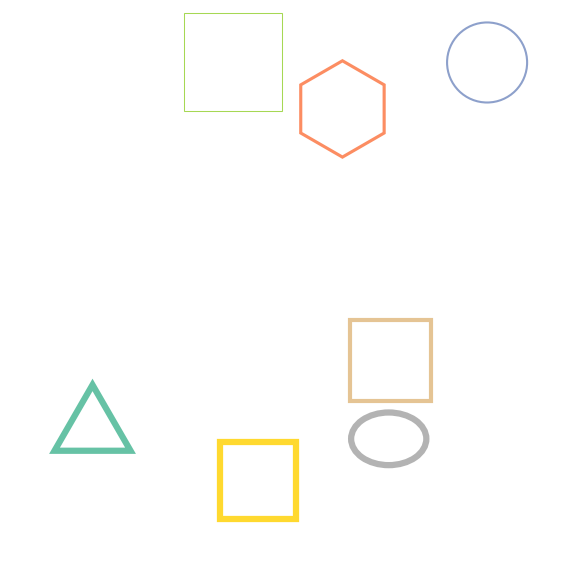[{"shape": "triangle", "thickness": 3, "radius": 0.38, "center": [0.16, 0.257]}, {"shape": "hexagon", "thickness": 1.5, "radius": 0.42, "center": [0.593, 0.81]}, {"shape": "circle", "thickness": 1, "radius": 0.35, "center": [0.843, 0.891]}, {"shape": "square", "thickness": 0.5, "radius": 0.42, "center": [0.403, 0.892]}, {"shape": "square", "thickness": 3, "radius": 0.33, "center": [0.446, 0.167]}, {"shape": "square", "thickness": 2, "radius": 0.35, "center": [0.675, 0.375]}, {"shape": "oval", "thickness": 3, "radius": 0.33, "center": [0.673, 0.239]}]